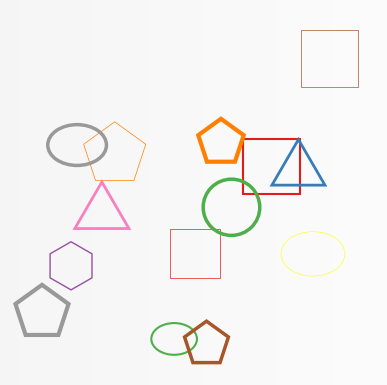[{"shape": "square", "thickness": 1.5, "radius": 0.36, "center": [0.701, 0.567]}, {"shape": "square", "thickness": 0.5, "radius": 0.32, "center": [0.503, 0.342]}, {"shape": "triangle", "thickness": 2, "radius": 0.4, "center": [0.77, 0.559]}, {"shape": "oval", "thickness": 1.5, "radius": 0.29, "center": [0.449, 0.12]}, {"shape": "circle", "thickness": 2.5, "radius": 0.37, "center": [0.597, 0.462]}, {"shape": "hexagon", "thickness": 1, "radius": 0.31, "center": [0.183, 0.31]}, {"shape": "pentagon", "thickness": 3, "radius": 0.31, "center": [0.57, 0.63]}, {"shape": "pentagon", "thickness": 0.5, "radius": 0.42, "center": [0.296, 0.599]}, {"shape": "oval", "thickness": 0.5, "radius": 0.41, "center": [0.808, 0.341]}, {"shape": "pentagon", "thickness": 2.5, "radius": 0.3, "center": [0.533, 0.106]}, {"shape": "square", "thickness": 0.5, "radius": 0.37, "center": [0.851, 0.849]}, {"shape": "triangle", "thickness": 2, "radius": 0.4, "center": [0.263, 0.447]}, {"shape": "pentagon", "thickness": 3, "radius": 0.36, "center": [0.108, 0.188]}, {"shape": "oval", "thickness": 2.5, "radius": 0.38, "center": [0.199, 0.623]}]